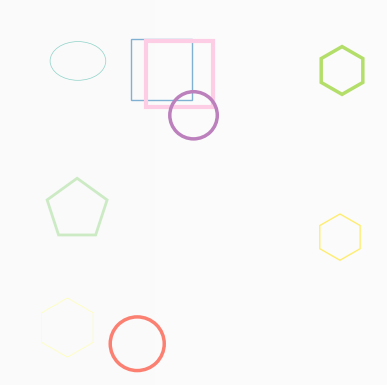[{"shape": "oval", "thickness": 0.5, "radius": 0.36, "center": [0.201, 0.842]}, {"shape": "hexagon", "thickness": 0.5, "radius": 0.38, "center": [0.174, 0.149]}, {"shape": "circle", "thickness": 2.5, "radius": 0.35, "center": [0.354, 0.107]}, {"shape": "square", "thickness": 1, "radius": 0.39, "center": [0.416, 0.82]}, {"shape": "hexagon", "thickness": 2.5, "radius": 0.31, "center": [0.883, 0.817]}, {"shape": "square", "thickness": 3, "radius": 0.43, "center": [0.463, 0.807]}, {"shape": "circle", "thickness": 2.5, "radius": 0.31, "center": [0.499, 0.701]}, {"shape": "pentagon", "thickness": 2, "radius": 0.41, "center": [0.199, 0.456]}, {"shape": "hexagon", "thickness": 1, "radius": 0.3, "center": [0.877, 0.384]}]